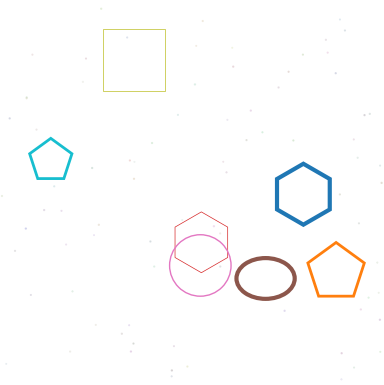[{"shape": "hexagon", "thickness": 3, "radius": 0.4, "center": [0.788, 0.496]}, {"shape": "pentagon", "thickness": 2, "radius": 0.39, "center": [0.873, 0.293]}, {"shape": "hexagon", "thickness": 0.5, "radius": 0.39, "center": [0.523, 0.371]}, {"shape": "oval", "thickness": 3, "radius": 0.38, "center": [0.69, 0.277]}, {"shape": "circle", "thickness": 1, "radius": 0.4, "center": [0.52, 0.31]}, {"shape": "square", "thickness": 0.5, "radius": 0.4, "center": [0.348, 0.844]}, {"shape": "pentagon", "thickness": 2, "radius": 0.29, "center": [0.132, 0.583]}]